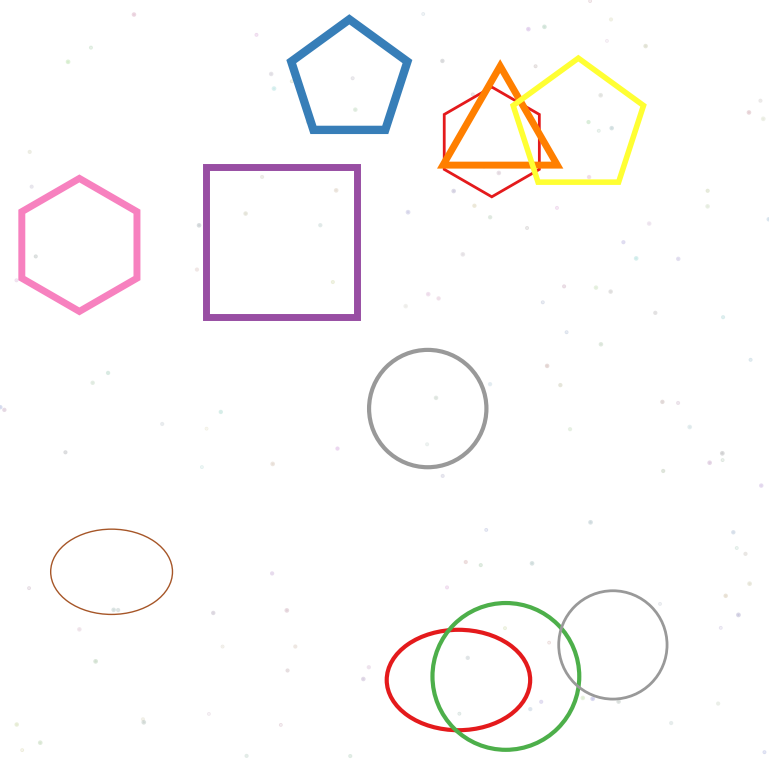[{"shape": "hexagon", "thickness": 1, "radius": 0.36, "center": [0.639, 0.816]}, {"shape": "oval", "thickness": 1.5, "radius": 0.47, "center": [0.595, 0.117]}, {"shape": "pentagon", "thickness": 3, "radius": 0.4, "center": [0.454, 0.896]}, {"shape": "circle", "thickness": 1.5, "radius": 0.48, "center": [0.657, 0.122]}, {"shape": "square", "thickness": 2.5, "radius": 0.49, "center": [0.366, 0.686]}, {"shape": "triangle", "thickness": 2.5, "radius": 0.43, "center": [0.65, 0.828]}, {"shape": "pentagon", "thickness": 2, "radius": 0.45, "center": [0.751, 0.835]}, {"shape": "oval", "thickness": 0.5, "radius": 0.4, "center": [0.145, 0.257]}, {"shape": "hexagon", "thickness": 2.5, "radius": 0.43, "center": [0.103, 0.682]}, {"shape": "circle", "thickness": 1.5, "radius": 0.38, "center": [0.556, 0.469]}, {"shape": "circle", "thickness": 1, "radius": 0.35, "center": [0.796, 0.162]}]